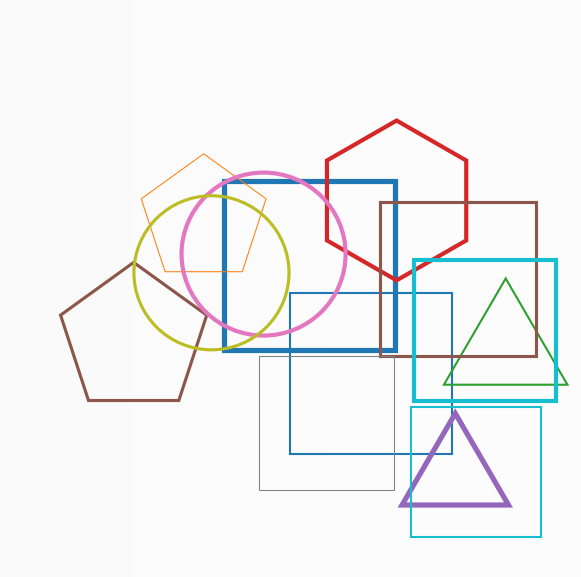[{"shape": "square", "thickness": 2.5, "radius": 0.73, "center": [0.533, 0.54]}, {"shape": "square", "thickness": 1, "radius": 0.7, "center": [0.639, 0.353]}, {"shape": "pentagon", "thickness": 0.5, "radius": 0.56, "center": [0.35, 0.62]}, {"shape": "triangle", "thickness": 1, "radius": 0.61, "center": [0.87, 0.394]}, {"shape": "hexagon", "thickness": 2, "radius": 0.69, "center": [0.682, 0.652]}, {"shape": "triangle", "thickness": 2.5, "radius": 0.53, "center": [0.783, 0.178]}, {"shape": "square", "thickness": 1.5, "radius": 0.67, "center": [0.788, 0.516]}, {"shape": "pentagon", "thickness": 1.5, "radius": 0.66, "center": [0.23, 0.413]}, {"shape": "circle", "thickness": 2, "radius": 0.71, "center": [0.453, 0.559]}, {"shape": "square", "thickness": 0.5, "radius": 0.58, "center": [0.562, 0.267]}, {"shape": "circle", "thickness": 1.5, "radius": 0.67, "center": [0.364, 0.527]}, {"shape": "square", "thickness": 2, "radius": 0.61, "center": [0.835, 0.427]}, {"shape": "square", "thickness": 1, "radius": 0.56, "center": [0.819, 0.181]}]